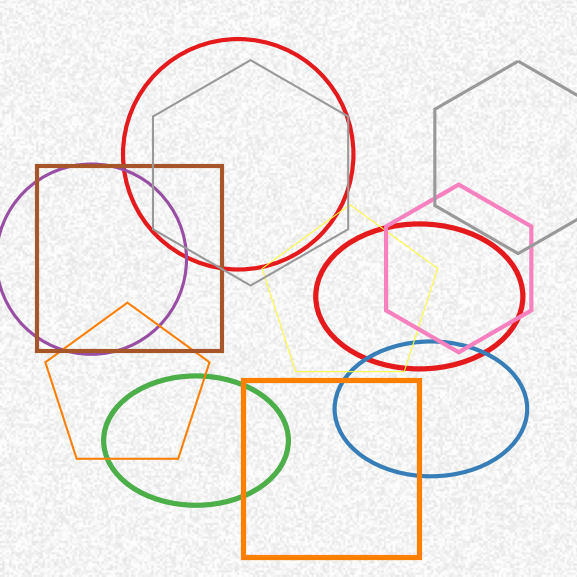[{"shape": "circle", "thickness": 2, "radius": 1.0, "center": [0.413, 0.732]}, {"shape": "oval", "thickness": 2.5, "radius": 0.9, "center": [0.726, 0.486]}, {"shape": "oval", "thickness": 2, "radius": 0.83, "center": [0.746, 0.291]}, {"shape": "oval", "thickness": 2.5, "radius": 0.8, "center": [0.339, 0.236]}, {"shape": "circle", "thickness": 1.5, "radius": 0.82, "center": [0.158, 0.55]}, {"shape": "square", "thickness": 2.5, "radius": 0.76, "center": [0.573, 0.188]}, {"shape": "pentagon", "thickness": 1, "radius": 0.75, "center": [0.221, 0.326]}, {"shape": "pentagon", "thickness": 0.5, "radius": 0.8, "center": [0.606, 0.485]}, {"shape": "square", "thickness": 2, "radius": 0.8, "center": [0.224, 0.552]}, {"shape": "hexagon", "thickness": 2, "radius": 0.73, "center": [0.794, 0.534]}, {"shape": "hexagon", "thickness": 1.5, "radius": 0.83, "center": [0.897, 0.727]}, {"shape": "hexagon", "thickness": 1, "radius": 0.98, "center": [0.434, 0.7]}]